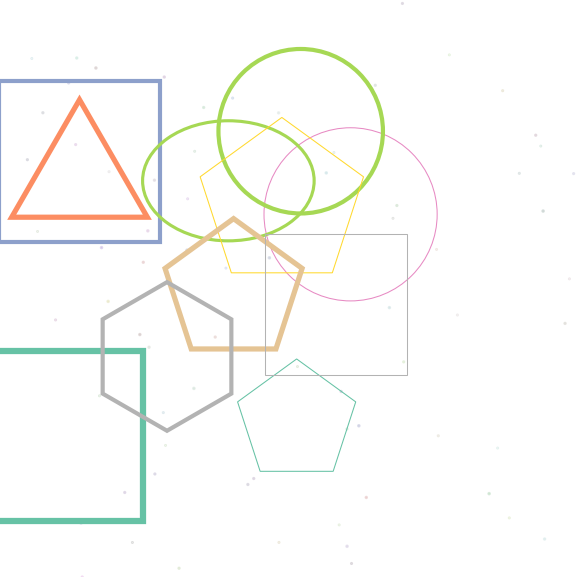[{"shape": "pentagon", "thickness": 0.5, "radius": 0.54, "center": [0.514, 0.27]}, {"shape": "square", "thickness": 3, "radius": 0.74, "center": [0.101, 0.244]}, {"shape": "triangle", "thickness": 2.5, "radius": 0.68, "center": [0.138, 0.691]}, {"shape": "square", "thickness": 2, "radius": 0.69, "center": [0.138, 0.719]}, {"shape": "circle", "thickness": 0.5, "radius": 0.75, "center": [0.607, 0.628]}, {"shape": "circle", "thickness": 2, "radius": 0.71, "center": [0.521, 0.772]}, {"shape": "oval", "thickness": 1.5, "radius": 0.74, "center": [0.395, 0.686]}, {"shape": "pentagon", "thickness": 0.5, "radius": 0.74, "center": [0.488, 0.647]}, {"shape": "pentagon", "thickness": 2.5, "radius": 0.62, "center": [0.404, 0.496]}, {"shape": "hexagon", "thickness": 2, "radius": 0.64, "center": [0.289, 0.382]}, {"shape": "square", "thickness": 0.5, "radius": 0.61, "center": [0.582, 0.471]}]